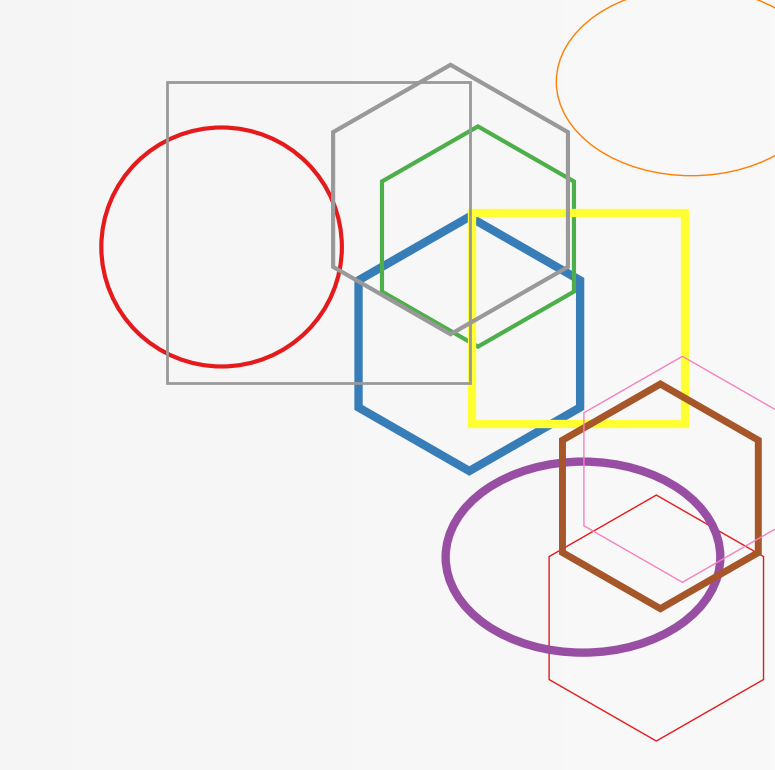[{"shape": "circle", "thickness": 1.5, "radius": 0.78, "center": [0.286, 0.679]}, {"shape": "hexagon", "thickness": 0.5, "radius": 0.8, "center": [0.847, 0.197]}, {"shape": "hexagon", "thickness": 3, "radius": 0.83, "center": [0.606, 0.553]}, {"shape": "hexagon", "thickness": 1.5, "radius": 0.72, "center": [0.617, 0.693]}, {"shape": "oval", "thickness": 3, "radius": 0.89, "center": [0.752, 0.276]}, {"shape": "oval", "thickness": 0.5, "radius": 0.87, "center": [0.892, 0.894]}, {"shape": "square", "thickness": 3, "radius": 0.69, "center": [0.747, 0.586]}, {"shape": "hexagon", "thickness": 2.5, "radius": 0.73, "center": [0.852, 0.355]}, {"shape": "hexagon", "thickness": 0.5, "radius": 0.73, "center": [0.881, 0.391]}, {"shape": "hexagon", "thickness": 1.5, "radius": 0.87, "center": [0.581, 0.741]}, {"shape": "square", "thickness": 1, "radius": 0.98, "center": [0.411, 0.698]}]